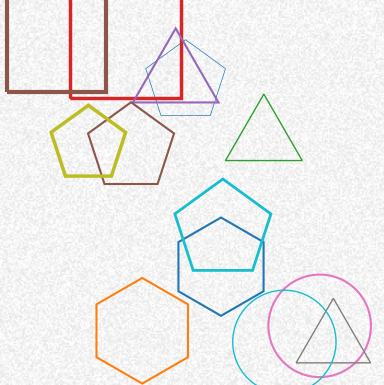[{"shape": "hexagon", "thickness": 1.5, "radius": 0.64, "center": [0.574, 0.307]}, {"shape": "pentagon", "thickness": 0.5, "radius": 0.54, "center": [0.482, 0.788]}, {"shape": "hexagon", "thickness": 1.5, "radius": 0.69, "center": [0.369, 0.141]}, {"shape": "triangle", "thickness": 1, "radius": 0.58, "center": [0.685, 0.641]}, {"shape": "square", "thickness": 2.5, "radius": 0.72, "center": [0.325, 0.891]}, {"shape": "triangle", "thickness": 1.5, "radius": 0.64, "center": [0.456, 0.798]}, {"shape": "square", "thickness": 3, "radius": 0.64, "center": [0.148, 0.89]}, {"shape": "pentagon", "thickness": 1.5, "radius": 0.59, "center": [0.34, 0.617]}, {"shape": "circle", "thickness": 1.5, "radius": 0.67, "center": [0.83, 0.154]}, {"shape": "triangle", "thickness": 1, "radius": 0.56, "center": [0.866, 0.113]}, {"shape": "pentagon", "thickness": 2.5, "radius": 0.51, "center": [0.23, 0.625]}, {"shape": "circle", "thickness": 1, "radius": 0.67, "center": [0.739, 0.112]}, {"shape": "pentagon", "thickness": 2, "radius": 0.66, "center": [0.579, 0.404]}]